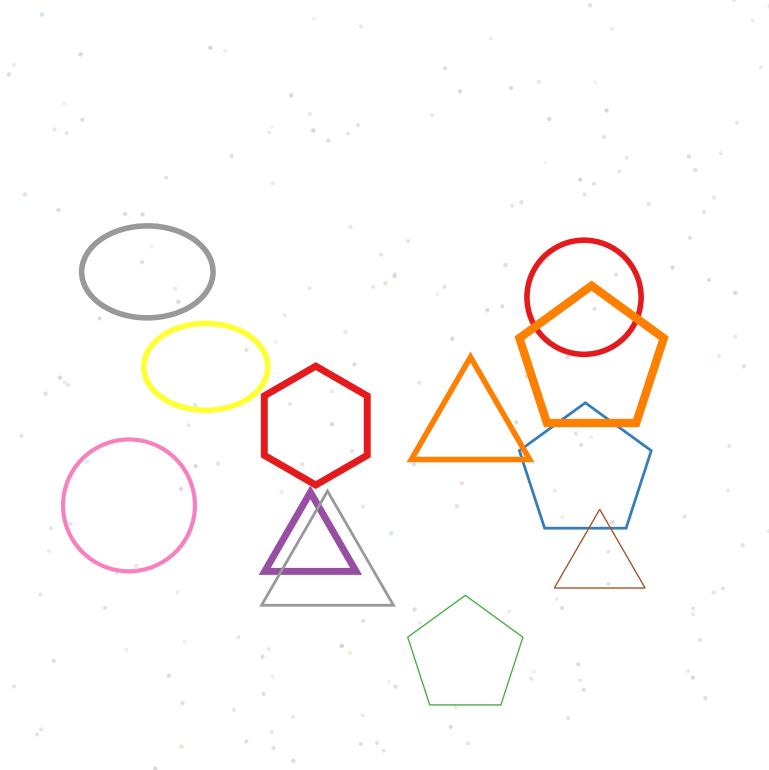[{"shape": "hexagon", "thickness": 2.5, "radius": 0.39, "center": [0.41, 0.447]}, {"shape": "circle", "thickness": 2, "radius": 0.37, "center": [0.758, 0.614]}, {"shape": "pentagon", "thickness": 1, "radius": 0.45, "center": [0.76, 0.387]}, {"shape": "pentagon", "thickness": 0.5, "radius": 0.39, "center": [0.604, 0.148]}, {"shape": "triangle", "thickness": 2.5, "radius": 0.34, "center": [0.403, 0.292]}, {"shape": "pentagon", "thickness": 3, "radius": 0.49, "center": [0.768, 0.53]}, {"shape": "triangle", "thickness": 2, "radius": 0.44, "center": [0.611, 0.448]}, {"shape": "oval", "thickness": 2, "radius": 0.4, "center": [0.267, 0.524]}, {"shape": "triangle", "thickness": 0.5, "radius": 0.34, "center": [0.779, 0.27]}, {"shape": "circle", "thickness": 1.5, "radius": 0.43, "center": [0.167, 0.344]}, {"shape": "oval", "thickness": 2, "radius": 0.43, "center": [0.191, 0.647]}, {"shape": "triangle", "thickness": 1, "radius": 0.49, "center": [0.425, 0.263]}]